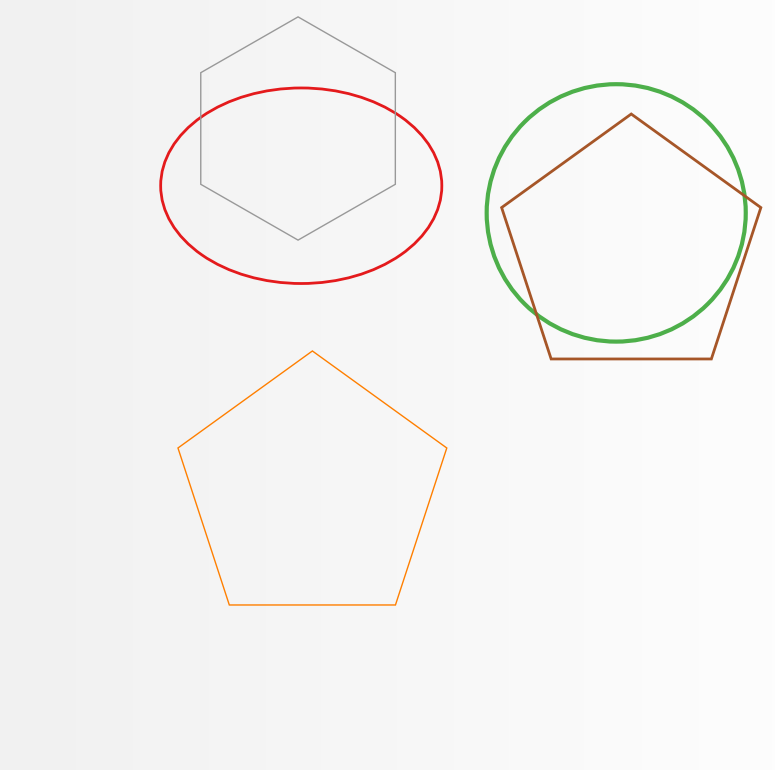[{"shape": "oval", "thickness": 1, "radius": 0.91, "center": [0.389, 0.759]}, {"shape": "circle", "thickness": 1.5, "radius": 0.84, "center": [0.795, 0.724]}, {"shape": "pentagon", "thickness": 0.5, "radius": 0.91, "center": [0.403, 0.362]}, {"shape": "pentagon", "thickness": 1, "radius": 0.88, "center": [0.815, 0.676]}, {"shape": "hexagon", "thickness": 0.5, "radius": 0.72, "center": [0.385, 0.833]}]